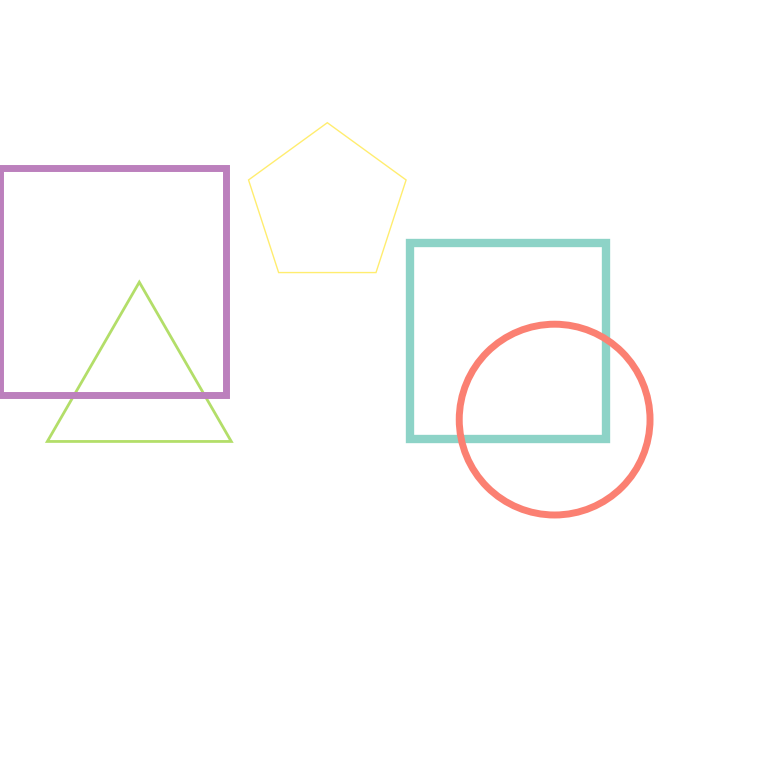[{"shape": "square", "thickness": 3, "radius": 0.64, "center": [0.659, 0.558]}, {"shape": "circle", "thickness": 2.5, "radius": 0.62, "center": [0.72, 0.455]}, {"shape": "triangle", "thickness": 1, "radius": 0.69, "center": [0.181, 0.496]}, {"shape": "square", "thickness": 2.5, "radius": 0.74, "center": [0.147, 0.634]}, {"shape": "pentagon", "thickness": 0.5, "radius": 0.54, "center": [0.425, 0.733]}]